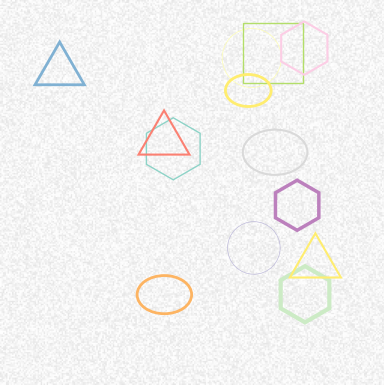[{"shape": "hexagon", "thickness": 1, "radius": 0.4, "center": [0.45, 0.614]}, {"shape": "circle", "thickness": 0.5, "radius": 0.38, "center": [0.654, 0.85]}, {"shape": "circle", "thickness": 0.5, "radius": 0.34, "center": [0.659, 0.356]}, {"shape": "triangle", "thickness": 1.5, "radius": 0.38, "center": [0.426, 0.637]}, {"shape": "triangle", "thickness": 2, "radius": 0.37, "center": [0.155, 0.817]}, {"shape": "oval", "thickness": 2, "radius": 0.35, "center": [0.427, 0.235]}, {"shape": "square", "thickness": 1, "radius": 0.39, "center": [0.708, 0.862]}, {"shape": "hexagon", "thickness": 1.5, "radius": 0.35, "center": [0.79, 0.875]}, {"shape": "oval", "thickness": 1.5, "radius": 0.42, "center": [0.715, 0.605]}, {"shape": "hexagon", "thickness": 2.5, "radius": 0.33, "center": [0.772, 0.467]}, {"shape": "hexagon", "thickness": 3, "radius": 0.36, "center": [0.792, 0.236]}, {"shape": "oval", "thickness": 2, "radius": 0.3, "center": [0.645, 0.765]}, {"shape": "triangle", "thickness": 1.5, "radius": 0.38, "center": [0.819, 0.317]}]